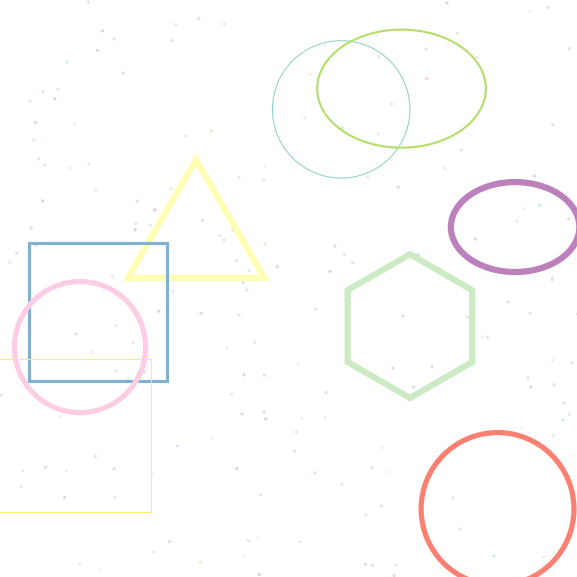[{"shape": "circle", "thickness": 0.5, "radius": 0.59, "center": [0.591, 0.81]}, {"shape": "triangle", "thickness": 3, "radius": 0.68, "center": [0.34, 0.586]}, {"shape": "circle", "thickness": 2.5, "radius": 0.66, "center": [0.862, 0.118]}, {"shape": "square", "thickness": 1.5, "radius": 0.6, "center": [0.17, 0.459]}, {"shape": "oval", "thickness": 1, "radius": 0.73, "center": [0.695, 0.846]}, {"shape": "circle", "thickness": 2.5, "radius": 0.57, "center": [0.138, 0.398]}, {"shape": "oval", "thickness": 3, "radius": 0.56, "center": [0.892, 0.606]}, {"shape": "hexagon", "thickness": 3, "radius": 0.62, "center": [0.71, 0.434]}, {"shape": "square", "thickness": 0.5, "radius": 0.66, "center": [0.13, 0.246]}]